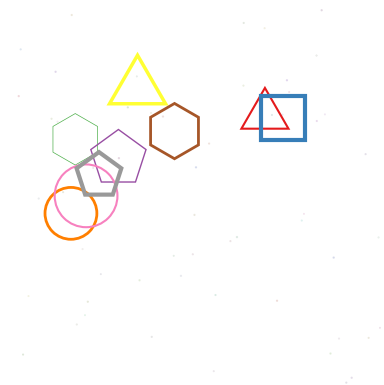[{"shape": "triangle", "thickness": 1.5, "radius": 0.35, "center": [0.688, 0.701]}, {"shape": "square", "thickness": 3, "radius": 0.29, "center": [0.736, 0.694]}, {"shape": "hexagon", "thickness": 0.5, "radius": 0.33, "center": [0.195, 0.638]}, {"shape": "pentagon", "thickness": 1, "radius": 0.38, "center": [0.308, 0.588]}, {"shape": "circle", "thickness": 2, "radius": 0.34, "center": [0.184, 0.446]}, {"shape": "triangle", "thickness": 2.5, "radius": 0.42, "center": [0.357, 0.773]}, {"shape": "hexagon", "thickness": 2, "radius": 0.36, "center": [0.453, 0.659]}, {"shape": "circle", "thickness": 1.5, "radius": 0.41, "center": [0.224, 0.491]}, {"shape": "pentagon", "thickness": 3, "radius": 0.31, "center": [0.257, 0.544]}]